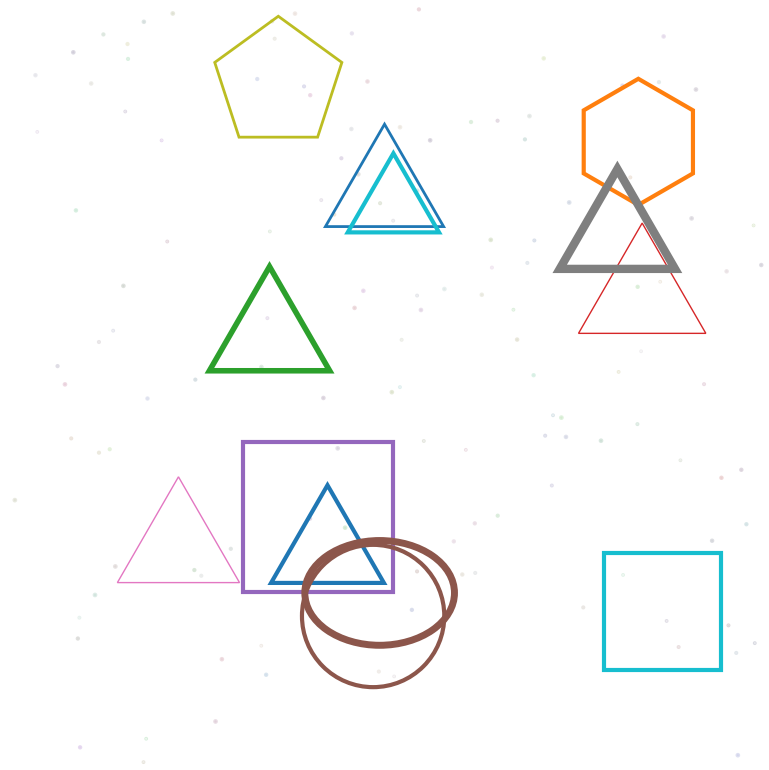[{"shape": "triangle", "thickness": 1.5, "radius": 0.42, "center": [0.425, 0.285]}, {"shape": "triangle", "thickness": 1, "radius": 0.44, "center": [0.499, 0.75]}, {"shape": "hexagon", "thickness": 1.5, "radius": 0.41, "center": [0.829, 0.816]}, {"shape": "triangle", "thickness": 2, "radius": 0.45, "center": [0.35, 0.564]}, {"shape": "triangle", "thickness": 0.5, "radius": 0.48, "center": [0.834, 0.615]}, {"shape": "square", "thickness": 1.5, "radius": 0.49, "center": [0.413, 0.328]}, {"shape": "circle", "thickness": 1.5, "radius": 0.46, "center": [0.485, 0.2]}, {"shape": "oval", "thickness": 2.5, "radius": 0.49, "center": [0.493, 0.23]}, {"shape": "triangle", "thickness": 0.5, "radius": 0.46, "center": [0.232, 0.289]}, {"shape": "triangle", "thickness": 3, "radius": 0.43, "center": [0.802, 0.694]}, {"shape": "pentagon", "thickness": 1, "radius": 0.43, "center": [0.361, 0.892]}, {"shape": "triangle", "thickness": 1.5, "radius": 0.34, "center": [0.511, 0.732]}, {"shape": "square", "thickness": 1.5, "radius": 0.38, "center": [0.86, 0.206]}]